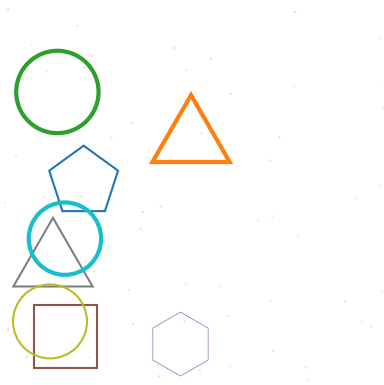[{"shape": "pentagon", "thickness": 1.5, "radius": 0.47, "center": [0.217, 0.528]}, {"shape": "triangle", "thickness": 3, "radius": 0.58, "center": [0.496, 0.637]}, {"shape": "circle", "thickness": 3, "radius": 0.53, "center": [0.149, 0.761]}, {"shape": "hexagon", "thickness": 0.5, "radius": 0.41, "center": [0.469, 0.106]}, {"shape": "square", "thickness": 1.5, "radius": 0.41, "center": [0.169, 0.125]}, {"shape": "triangle", "thickness": 1.5, "radius": 0.59, "center": [0.138, 0.315]}, {"shape": "circle", "thickness": 1.5, "radius": 0.48, "center": [0.13, 0.165]}, {"shape": "circle", "thickness": 3, "radius": 0.47, "center": [0.169, 0.38]}]